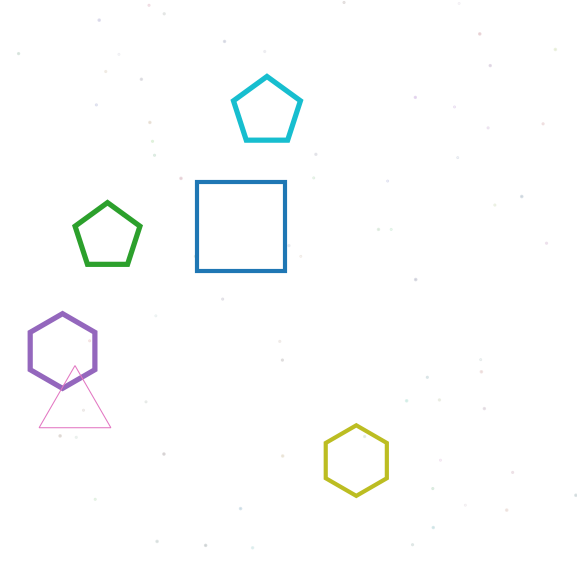[{"shape": "square", "thickness": 2, "radius": 0.38, "center": [0.417, 0.607]}, {"shape": "pentagon", "thickness": 2.5, "radius": 0.3, "center": [0.186, 0.589]}, {"shape": "hexagon", "thickness": 2.5, "radius": 0.32, "center": [0.108, 0.391]}, {"shape": "triangle", "thickness": 0.5, "radius": 0.36, "center": [0.13, 0.294]}, {"shape": "hexagon", "thickness": 2, "radius": 0.31, "center": [0.617, 0.202]}, {"shape": "pentagon", "thickness": 2.5, "radius": 0.3, "center": [0.462, 0.806]}]